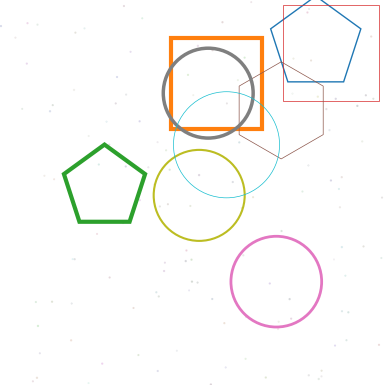[{"shape": "pentagon", "thickness": 1, "radius": 0.62, "center": [0.82, 0.887]}, {"shape": "square", "thickness": 3, "radius": 0.59, "center": [0.561, 0.784]}, {"shape": "pentagon", "thickness": 3, "radius": 0.55, "center": [0.271, 0.514]}, {"shape": "square", "thickness": 0.5, "radius": 0.63, "center": [0.859, 0.863]}, {"shape": "hexagon", "thickness": 0.5, "radius": 0.63, "center": [0.73, 0.713]}, {"shape": "circle", "thickness": 2, "radius": 0.59, "center": [0.718, 0.268]}, {"shape": "circle", "thickness": 2.5, "radius": 0.58, "center": [0.541, 0.758]}, {"shape": "circle", "thickness": 1.5, "radius": 0.59, "center": [0.517, 0.493]}, {"shape": "circle", "thickness": 0.5, "radius": 0.69, "center": [0.588, 0.624]}]